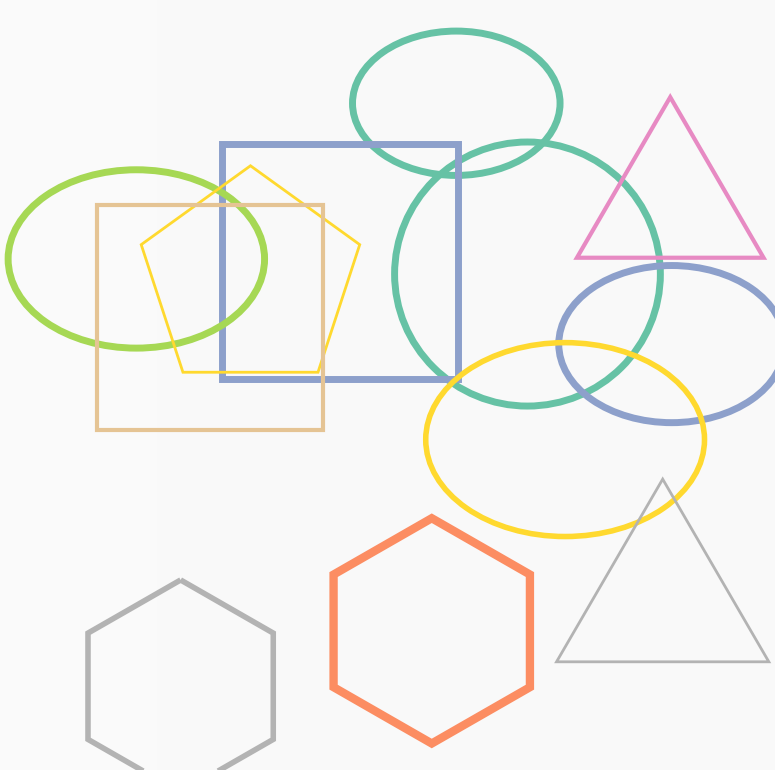[{"shape": "oval", "thickness": 2.5, "radius": 0.67, "center": [0.589, 0.866]}, {"shape": "circle", "thickness": 2.5, "radius": 0.86, "center": [0.681, 0.644]}, {"shape": "hexagon", "thickness": 3, "radius": 0.73, "center": [0.557, 0.181]}, {"shape": "oval", "thickness": 2.5, "radius": 0.73, "center": [0.867, 0.553]}, {"shape": "square", "thickness": 2.5, "radius": 0.76, "center": [0.439, 0.66]}, {"shape": "triangle", "thickness": 1.5, "radius": 0.7, "center": [0.865, 0.735]}, {"shape": "oval", "thickness": 2.5, "radius": 0.83, "center": [0.176, 0.664]}, {"shape": "pentagon", "thickness": 1, "radius": 0.74, "center": [0.323, 0.636]}, {"shape": "oval", "thickness": 2, "radius": 0.9, "center": [0.729, 0.429]}, {"shape": "square", "thickness": 1.5, "radius": 0.73, "center": [0.271, 0.588]}, {"shape": "triangle", "thickness": 1, "radius": 0.79, "center": [0.855, 0.22]}, {"shape": "hexagon", "thickness": 2, "radius": 0.69, "center": [0.233, 0.109]}]